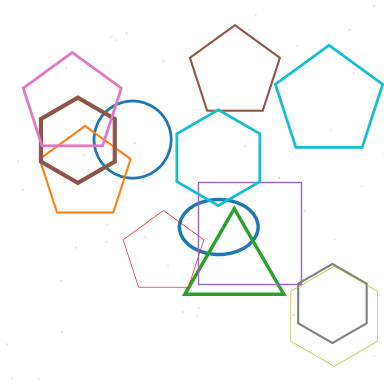[{"shape": "oval", "thickness": 2.5, "radius": 0.51, "center": [0.568, 0.41]}, {"shape": "circle", "thickness": 2, "radius": 0.5, "center": [0.344, 0.637]}, {"shape": "pentagon", "thickness": 1.5, "radius": 0.62, "center": [0.221, 0.549]}, {"shape": "triangle", "thickness": 2.5, "radius": 0.74, "center": [0.609, 0.31]}, {"shape": "pentagon", "thickness": 0.5, "radius": 0.55, "center": [0.425, 0.343]}, {"shape": "square", "thickness": 1, "radius": 0.67, "center": [0.648, 0.394]}, {"shape": "pentagon", "thickness": 1.5, "radius": 0.61, "center": [0.61, 0.812]}, {"shape": "hexagon", "thickness": 3, "radius": 0.55, "center": [0.202, 0.636]}, {"shape": "pentagon", "thickness": 2, "radius": 0.67, "center": [0.188, 0.73]}, {"shape": "hexagon", "thickness": 1.5, "radius": 0.51, "center": [0.863, 0.212]}, {"shape": "hexagon", "thickness": 0.5, "radius": 0.65, "center": [0.868, 0.178]}, {"shape": "hexagon", "thickness": 2, "radius": 0.62, "center": [0.567, 0.59]}, {"shape": "pentagon", "thickness": 2, "radius": 0.73, "center": [0.855, 0.736]}]